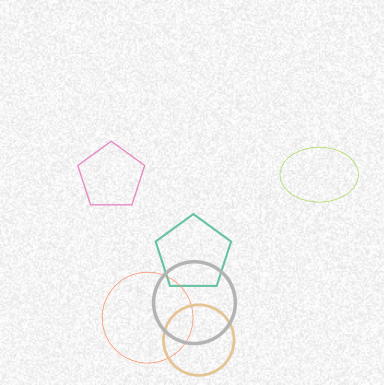[{"shape": "pentagon", "thickness": 1.5, "radius": 0.52, "center": [0.502, 0.341]}, {"shape": "circle", "thickness": 0.5, "radius": 0.59, "center": [0.383, 0.175]}, {"shape": "pentagon", "thickness": 1, "radius": 0.46, "center": [0.289, 0.542]}, {"shape": "oval", "thickness": 0.5, "radius": 0.51, "center": [0.829, 0.546]}, {"shape": "circle", "thickness": 2, "radius": 0.46, "center": [0.516, 0.117]}, {"shape": "circle", "thickness": 2.5, "radius": 0.53, "center": [0.505, 0.214]}]